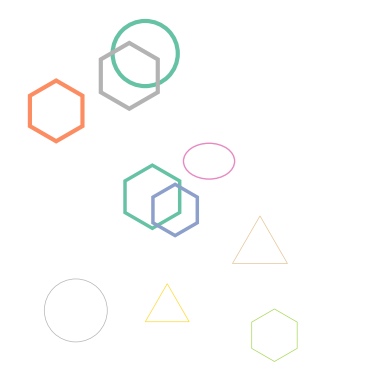[{"shape": "circle", "thickness": 3, "radius": 0.42, "center": [0.377, 0.861]}, {"shape": "hexagon", "thickness": 2.5, "radius": 0.41, "center": [0.396, 0.489]}, {"shape": "hexagon", "thickness": 3, "radius": 0.39, "center": [0.146, 0.712]}, {"shape": "hexagon", "thickness": 2.5, "radius": 0.33, "center": [0.455, 0.455]}, {"shape": "oval", "thickness": 1, "radius": 0.33, "center": [0.543, 0.581]}, {"shape": "hexagon", "thickness": 0.5, "radius": 0.34, "center": [0.713, 0.129]}, {"shape": "triangle", "thickness": 0.5, "radius": 0.33, "center": [0.434, 0.197]}, {"shape": "triangle", "thickness": 0.5, "radius": 0.41, "center": [0.675, 0.357]}, {"shape": "circle", "thickness": 0.5, "radius": 0.41, "center": [0.197, 0.194]}, {"shape": "hexagon", "thickness": 3, "radius": 0.43, "center": [0.336, 0.803]}]